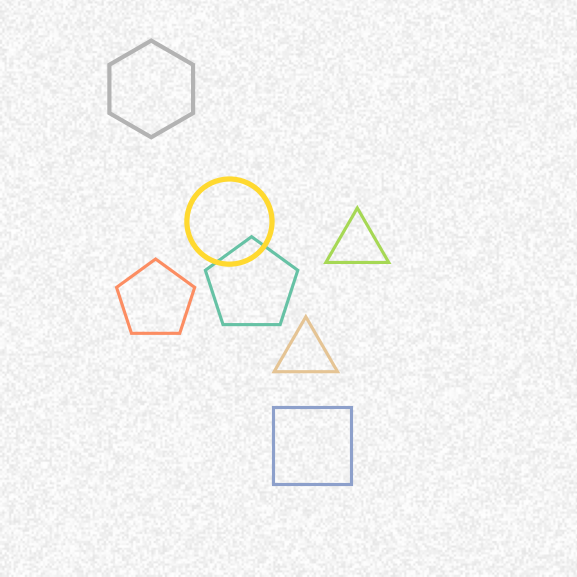[{"shape": "pentagon", "thickness": 1.5, "radius": 0.42, "center": [0.436, 0.505]}, {"shape": "pentagon", "thickness": 1.5, "radius": 0.36, "center": [0.269, 0.479]}, {"shape": "square", "thickness": 1.5, "radius": 0.34, "center": [0.54, 0.228]}, {"shape": "triangle", "thickness": 1.5, "radius": 0.31, "center": [0.619, 0.576]}, {"shape": "circle", "thickness": 2.5, "radius": 0.37, "center": [0.397, 0.615]}, {"shape": "triangle", "thickness": 1.5, "radius": 0.32, "center": [0.53, 0.387]}, {"shape": "hexagon", "thickness": 2, "radius": 0.42, "center": [0.262, 0.845]}]